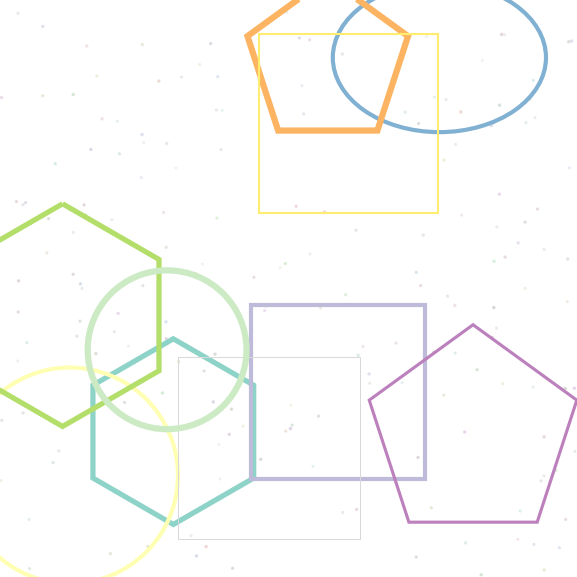[{"shape": "hexagon", "thickness": 2.5, "radius": 0.8, "center": [0.3, 0.252]}, {"shape": "circle", "thickness": 2, "radius": 0.94, "center": [0.121, 0.176]}, {"shape": "square", "thickness": 2, "radius": 0.75, "center": [0.585, 0.32]}, {"shape": "oval", "thickness": 2, "radius": 0.92, "center": [0.761, 0.9]}, {"shape": "pentagon", "thickness": 3, "radius": 0.73, "center": [0.568, 0.891]}, {"shape": "hexagon", "thickness": 2.5, "radius": 0.96, "center": [0.108, 0.453]}, {"shape": "square", "thickness": 0.5, "radius": 0.79, "center": [0.465, 0.223]}, {"shape": "pentagon", "thickness": 1.5, "radius": 0.94, "center": [0.819, 0.248]}, {"shape": "circle", "thickness": 3, "radius": 0.69, "center": [0.289, 0.394]}, {"shape": "square", "thickness": 1, "radius": 0.77, "center": [0.603, 0.786]}]